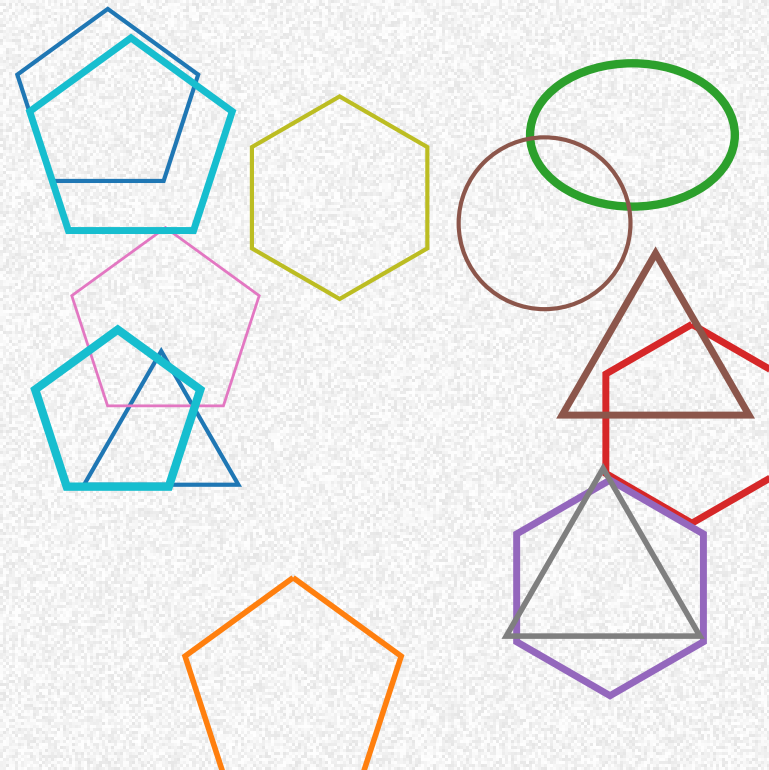[{"shape": "pentagon", "thickness": 1.5, "radius": 0.62, "center": [0.14, 0.865]}, {"shape": "triangle", "thickness": 1.5, "radius": 0.58, "center": [0.209, 0.428]}, {"shape": "pentagon", "thickness": 2, "radius": 0.74, "center": [0.381, 0.102]}, {"shape": "oval", "thickness": 3, "radius": 0.66, "center": [0.821, 0.825]}, {"shape": "hexagon", "thickness": 2.5, "radius": 0.65, "center": [0.899, 0.45]}, {"shape": "hexagon", "thickness": 2.5, "radius": 0.7, "center": [0.792, 0.237]}, {"shape": "triangle", "thickness": 2.5, "radius": 0.7, "center": [0.851, 0.531]}, {"shape": "circle", "thickness": 1.5, "radius": 0.56, "center": [0.707, 0.71]}, {"shape": "pentagon", "thickness": 1, "radius": 0.64, "center": [0.215, 0.576]}, {"shape": "triangle", "thickness": 2, "radius": 0.73, "center": [0.783, 0.246]}, {"shape": "hexagon", "thickness": 1.5, "radius": 0.66, "center": [0.441, 0.743]}, {"shape": "pentagon", "thickness": 3, "radius": 0.56, "center": [0.153, 0.459]}, {"shape": "pentagon", "thickness": 2.5, "radius": 0.69, "center": [0.17, 0.812]}]